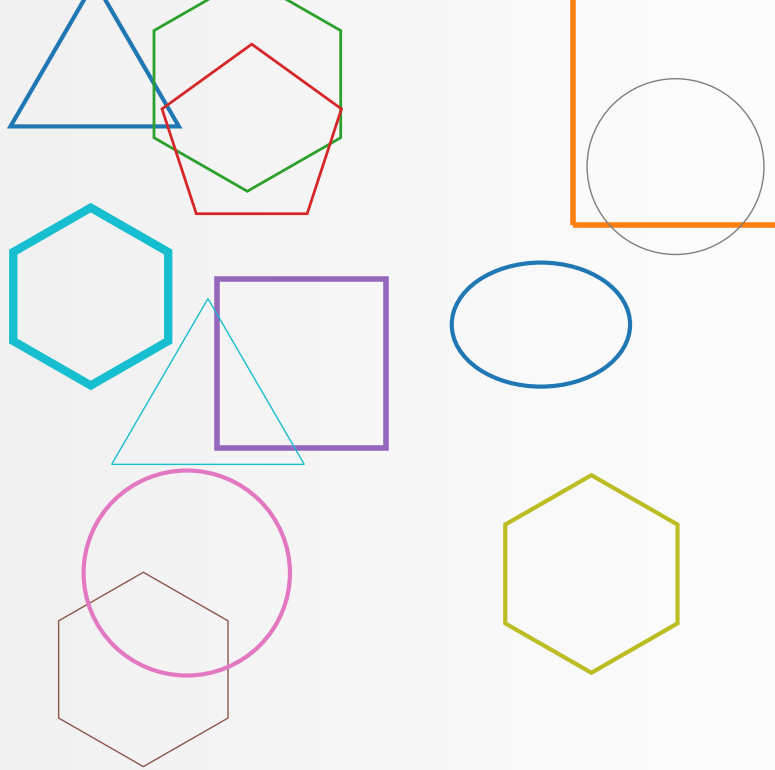[{"shape": "oval", "thickness": 1.5, "radius": 0.58, "center": [0.698, 0.578]}, {"shape": "triangle", "thickness": 1.5, "radius": 0.63, "center": [0.122, 0.899]}, {"shape": "square", "thickness": 2, "radius": 0.74, "center": [0.887, 0.856]}, {"shape": "hexagon", "thickness": 1, "radius": 0.7, "center": [0.319, 0.891]}, {"shape": "pentagon", "thickness": 1, "radius": 0.61, "center": [0.325, 0.821]}, {"shape": "square", "thickness": 2, "radius": 0.55, "center": [0.389, 0.528]}, {"shape": "hexagon", "thickness": 0.5, "radius": 0.63, "center": [0.185, 0.131]}, {"shape": "circle", "thickness": 1.5, "radius": 0.67, "center": [0.241, 0.256]}, {"shape": "circle", "thickness": 0.5, "radius": 0.57, "center": [0.872, 0.784]}, {"shape": "hexagon", "thickness": 1.5, "radius": 0.64, "center": [0.763, 0.255]}, {"shape": "triangle", "thickness": 0.5, "radius": 0.72, "center": [0.268, 0.469]}, {"shape": "hexagon", "thickness": 3, "radius": 0.58, "center": [0.117, 0.615]}]